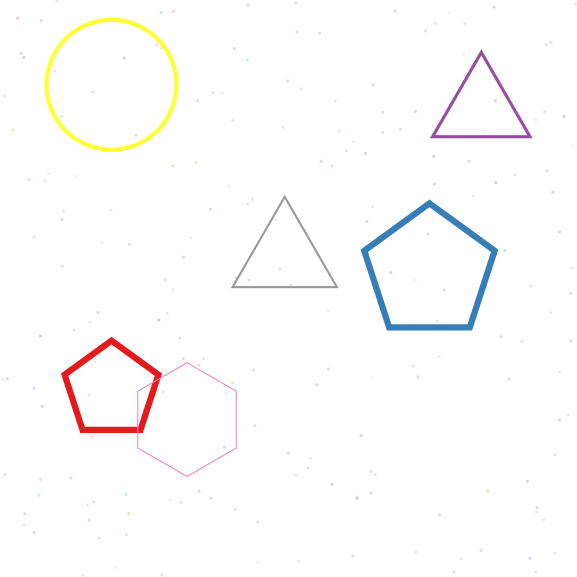[{"shape": "pentagon", "thickness": 3, "radius": 0.43, "center": [0.193, 0.324]}, {"shape": "pentagon", "thickness": 3, "radius": 0.59, "center": [0.744, 0.528]}, {"shape": "triangle", "thickness": 1.5, "radius": 0.49, "center": [0.833, 0.811]}, {"shape": "circle", "thickness": 2, "radius": 0.56, "center": [0.193, 0.852]}, {"shape": "hexagon", "thickness": 0.5, "radius": 0.49, "center": [0.324, 0.273]}, {"shape": "triangle", "thickness": 1, "radius": 0.52, "center": [0.493, 0.554]}]